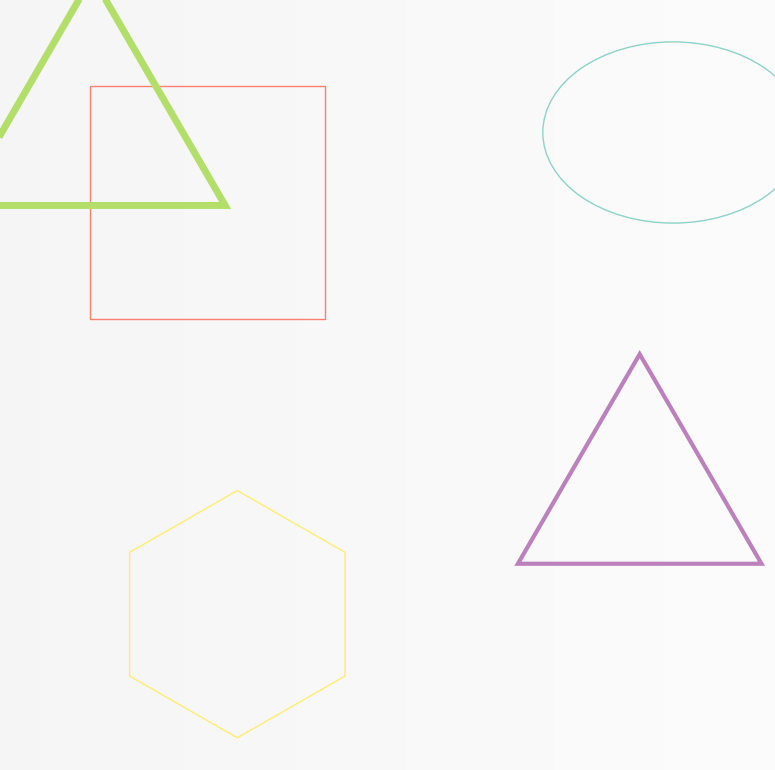[{"shape": "oval", "thickness": 0.5, "radius": 0.84, "center": [0.869, 0.828]}, {"shape": "square", "thickness": 0.5, "radius": 0.76, "center": [0.268, 0.737]}, {"shape": "triangle", "thickness": 2.5, "radius": 0.99, "center": [0.119, 0.832]}, {"shape": "triangle", "thickness": 1.5, "radius": 0.91, "center": [0.825, 0.359]}, {"shape": "hexagon", "thickness": 0.5, "radius": 0.8, "center": [0.306, 0.202]}]